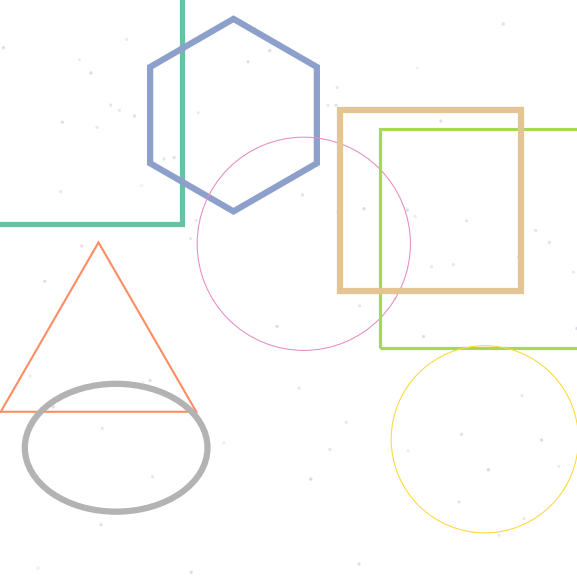[{"shape": "square", "thickness": 2.5, "radius": 1.0, "center": [0.115, 0.811]}, {"shape": "triangle", "thickness": 1, "radius": 0.98, "center": [0.171, 0.384]}, {"shape": "hexagon", "thickness": 3, "radius": 0.83, "center": [0.404, 0.8]}, {"shape": "circle", "thickness": 0.5, "radius": 0.92, "center": [0.526, 0.577]}, {"shape": "square", "thickness": 1.5, "radius": 0.95, "center": [0.849, 0.586]}, {"shape": "circle", "thickness": 0.5, "radius": 0.81, "center": [0.839, 0.238]}, {"shape": "square", "thickness": 3, "radius": 0.78, "center": [0.745, 0.652]}, {"shape": "oval", "thickness": 3, "radius": 0.79, "center": [0.201, 0.224]}]